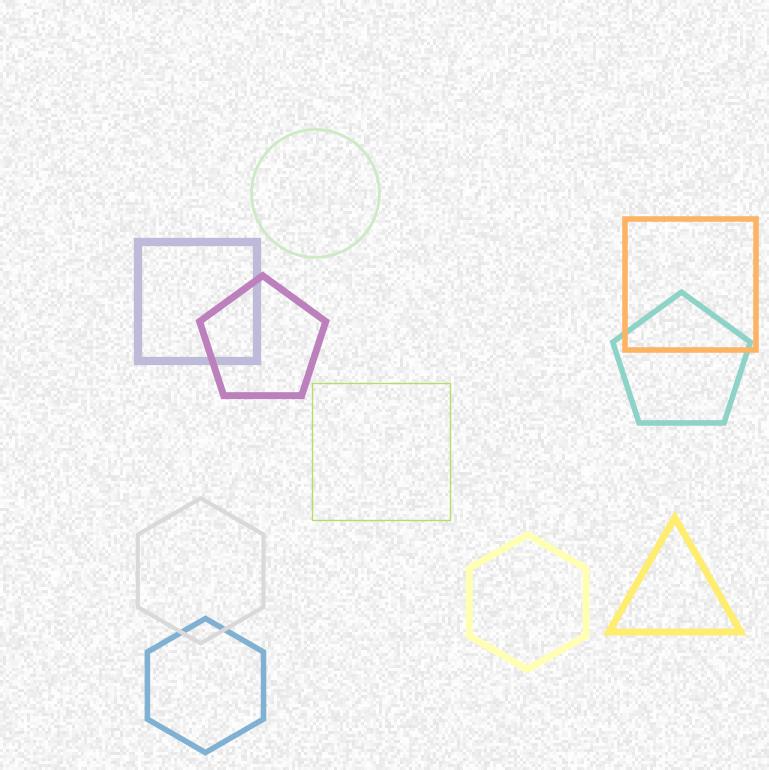[{"shape": "pentagon", "thickness": 2, "radius": 0.47, "center": [0.885, 0.527]}, {"shape": "hexagon", "thickness": 2.5, "radius": 0.44, "center": [0.685, 0.218]}, {"shape": "square", "thickness": 3, "radius": 0.39, "center": [0.257, 0.609]}, {"shape": "hexagon", "thickness": 2, "radius": 0.44, "center": [0.267, 0.11]}, {"shape": "square", "thickness": 2, "radius": 0.43, "center": [0.897, 0.63]}, {"shape": "square", "thickness": 0.5, "radius": 0.45, "center": [0.495, 0.414]}, {"shape": "hexagon", "thickness": 1.5, "radius": 0.47, "center": [0.261, 0.259]}, {"shape": "pentagon", "thickness": 2.5, "radius": 0.43, "center": [0.341, 0.556]}, {"shape": "circle", "thickness": 1, "radius": 0.41, "center": [0.41, 0.749]}, {"shape": "triangle", "thickness": 2.5, "radius": 0.5, "center": [0.876, 0.229]}]